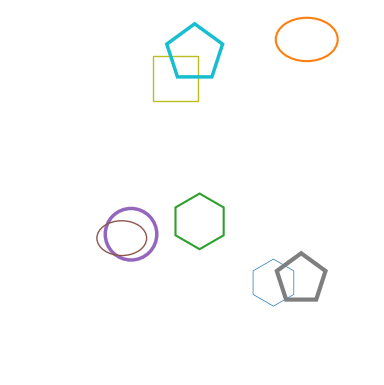[{"shape": "hexagon", "thickness": 0.5, "radius": 0.31, "center": [0.71, 0.266]}, {"shape": "oval", "thickness": 1.5, "radius": 0.4, "center": [0.797, 0.898]}, {"shape": "hexagon", "thickness": 1.5, "radius": 0.36, "center": [0.518, 0.425]}, {"shape": "circle", "thickness": 2.5, "radius": 0.33, "center": [0.34, 0.392]}, {"shape": "oval", "thickness": 1, "radius": 0.32, "center": [0.316, 0.381]}, {"shape": "pentagon", "thickness": 3, "radius": 0.33, "center": [0.782, 0.276]}, {"shape": "square", "thickness": 1, "radius": 0.3, "center": [0.455, 0.796]}, {"shape": "pentagon", "thickness": 2.5, "radius": 0.38, "center": [0.506, 0.862]}]